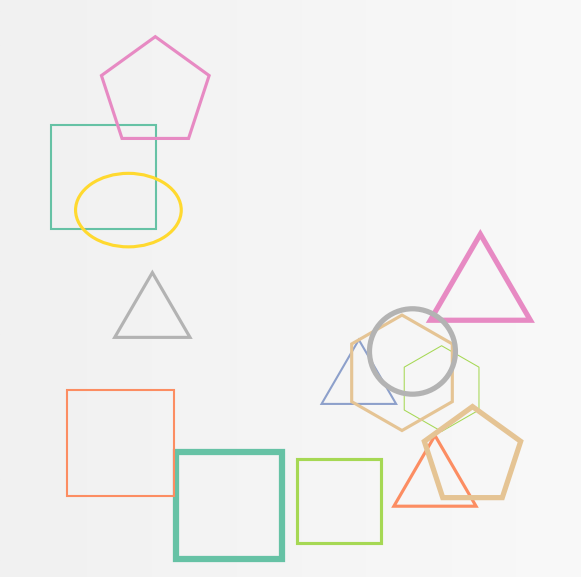[{"shape": "square", "thickness": 1, "radius": 0.45, "center": [0.178, 0.693]}, {"shape": "square", "thickness": 3, "radius": 0.46, "center": [0.394, 0.124]}, {"shape": "triangle", "thickness": 1.5, "radius": 0.41, "center": [0.748, 0.163]}, {"shape": "square", "thickness": 1, "radius": 0.46, "center": [0.208, 0.233]}, {"shape": "triangle", "thickness": 1, "radius": 0.37, "center": [0.617, 0.337]}, {"shape": "pentagon", "thickness": 1.5, "radius": 0.49, "center": [0.267, 0.838]}, {"shape": "triangle", "thickness": 2.5, "radius": 0.5, "center": [0.826, 0.494]}, {"shape": "hexagon", "thickness": 0.5, "radius": 0.37, "center": [0.76, 0.326]}, {"shape": "square", "thickness": 1.5, "radius": 0.36, "center": [0.583, 0.131]}, {"shape": "oval", "thickness": 1.5, "radius": 0.45, "center": [0.221, 0.635]}, {"shape": "pentagon", "thickness": 2.5, "radius": 0.44, "center": [0.813, 0.208]}, {"shape": "hexagon", "thickness": 1.5, "radius": 0.5, "center": [0.692, 0.354]}, {"shape": "triangle", "thickness": 1.5, "radius": 0.37, "center": [0.262, 0.452]}, {"shape": "circle", "thickness": 2.5, "radius": 0.37, "center": [0.71, 0.391]}]